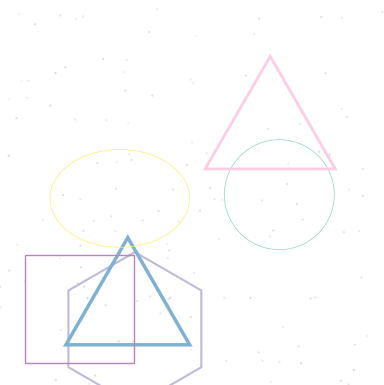[{"shape": "circle", "thickness": 0.5, "radius": 0.71, "center": [0.725, 0.494]}, {"shape": "hexagon", "thickness": 1.5, "radius": 1.0, "center": [0.35, 0.146]}, {"shape": "triangle", "thickness": 2.5, "radius": 0.93, "center": [0.332, 0.197]}, {"shape": "triangle", "thickness": 2, "radius": 0.98, "center": [0.702, 0.659]}, {"shape": "square", "thickness": 1, "radius": 0.7, "center": [0.206, 0.198]}, {"shape": "oval", "thickness": 0.5, "radius": 0.91, "center": [0.311, 0.485]}]